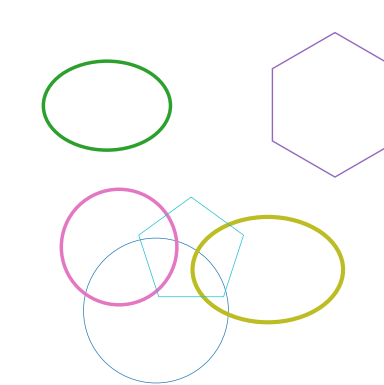[{"shape": "circle", "thickness": 0.5, "radius": 0.94, "center": [0.405, 0.193]}, {"shape": "oval", "thickness": 2.5, "radius": 0.83, "center": [0.278, 0.726]}, {"shape": "hexagon", "thickness": 1, "radius": 0.94, "center": [0.87, 0.728]}, {"shape": "circle", "thickness": 2.5, "radius": 0.75, "center": [0.309, 0.358]}, {"shape": "oval", "thickness": 3, "radius": 0.98, "center": [0.696, 0.3]}, {"shape": "pentagon", "thickness": 0.5, "radius": 0.72, "center": [0.496, 0.345]}]